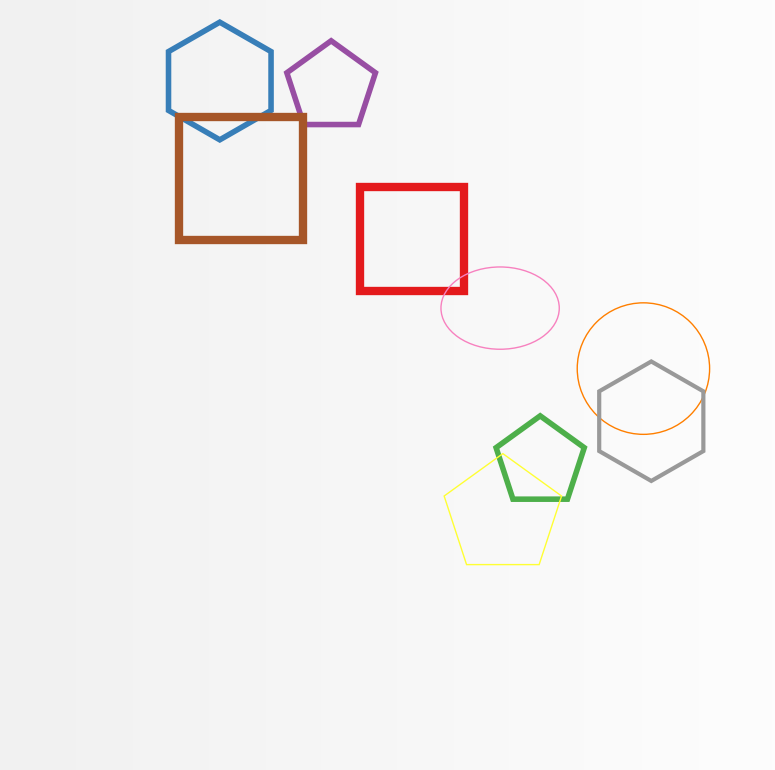[{"shape": "square", "thickness": 3, "radius": 0.34, "center": [0.532, 0.689]}, {"shape": "hexagon", "thickness": 2, "radius": 0.38, "center": [0.284, 0.895]}, {"shape": "pentagon", "thickness": 2, "radius": 0.3, "center": [0.697, 0.4]}, {"shape": "pentagon", "thickness": 2, "radius": 0.3, "center": [0.427, 0.887]}, {"shape": "circle", "thickness": 0.5, "radius": 0.43, "center": [0.83, 0.521]}, {"shape": "pentagon", "thickness": 0.5, "radius": 0.4, "center": [0.649, 0.331]}, {"shape": "square", "thickness": 3, "radius": 0.4, "center": [0.311, 0.768]}, {"shape": "oval", "thickness": 0.5, "radius": 0.38, "center": [0.645, 0.6]}, {"shape": "hexagon", "thickness": 1.5, "radius": 0.39, "center": [0.84, 0.453]}]